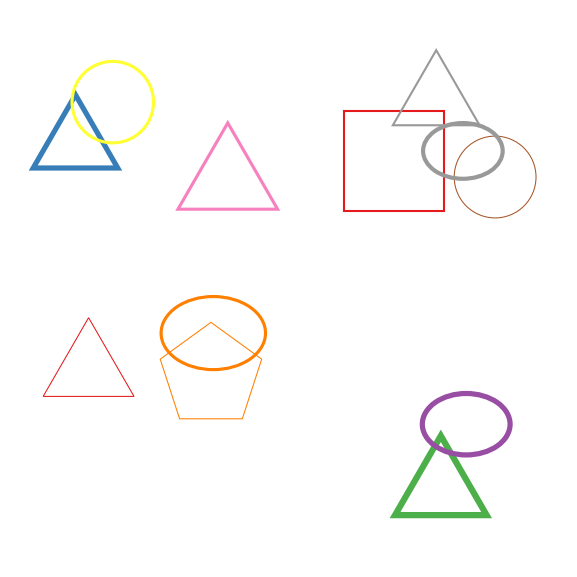[{"shape": "square", "thickness": 1, "radius": 0.43, "center": [0.682, 0.72]}, {"shape": "triangle", "thickness": 0.5, "radius": 0.45, "center": [0.153, 0.358]}, {"shape": "triangle", "thickness": 2.5, "radius": 0.42, "center": [0.131, 0.75]}, {"shape": "triangle", "thickness": 3, "radius": 0.46, "center": [0.763, 0.153]}, {"shape": "oval", "thickness": 2.5, "radius": 0.38, "center": [0.807, 0.265]}, {"shape": "pentagon", "thickness": 0.5, "radius": 0.46, "center": [0.365, 0.349]}, {"shape": "oval", "thickness": 1.5, "radius": 0.45, "center": [0.369, 0.422]}, {"shape": "circle", "thickness": 1.5, "radius": 0.35, "center": [0.195, 0.822]}, {"shape": "circle", "thickness": 0.5, "radius": 0.35, "center": [0.857, 0.693]}, {"shape": "triangle", "thickness": 1.5, "radius": 0.5, "center": [0.394, 0.687]}, {"shape": "oval", "thickness": 2, "radius": 0.34, "center": [0.802, 0.738]}, {"shape": "triangle", "thickness": 1, "radius": 0.43, "center": [0.755, 0.826]}]